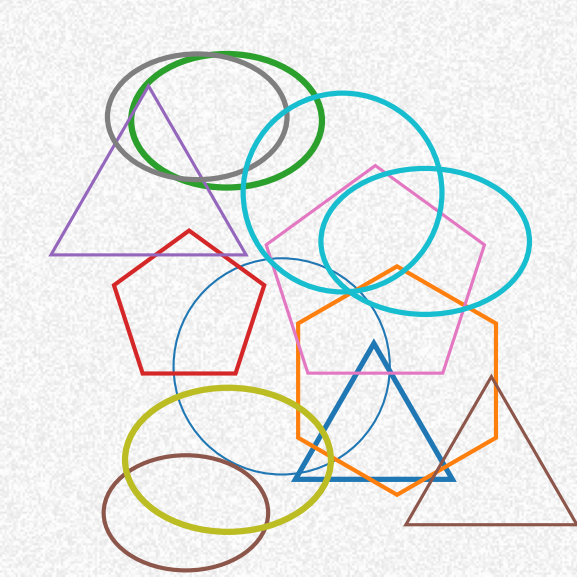[{"shape": "triangle", "thickness": 2.5, "radius": 0.78, "center": [0.647, 0.248]}, {"shape": "circle", "thickness": 1, "radius": 0.94, "center": [0.488, 0.365]}, {"shape": "hexagon", "thickness": 2, "radius": 0.99, "center": [0.688, 0.34]}, {"shape": "oval", "thickness": 3, "radius": 0.83, "center": [0.392, 0.79]}, {"shape": "pentagon", "thickness": 2, "radius": 0.68, "center": [0.327, 0.463]}, {"shape": "triangle", "thickness": 1.5, "radius": 0.98, "center": [0.257, 0.655]}, {"shape": "oval", "thickness": 2, "radius": 0.71, "center": [0.322, 0.111]}, {"shape": "triangle", "thickness": 1.5, "radius": 0.85, "center": [0.851, 0.176]}, {"shape": "pentagon", "thickness": 1.5, "radius": 0.99, "center": [0.65, 0.514]}, {"shape": "oval", "thickness": 2.5, "radius": 0.78, "center": [0.342, 0.797]}, {"shape": "oval", "thickness": 3, "radius": 0.89, "center": [0.395, 0.203]}, {"shape": "circle", "thickness": 2.5, "radius": 0.86, "center": [0.593, 0.666]}, {"shape": "oval", "thickness": 2.5, "radius": 0.9, "center": [0.736, 0.581]}]